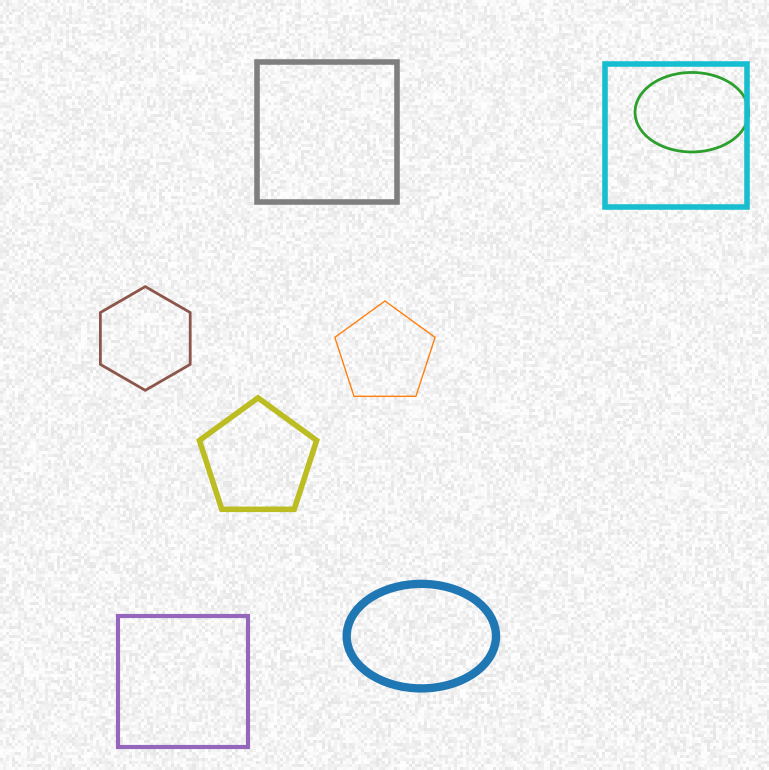[{"shape": "oval", "thickness": 3, "radius": 0.48, "center": [0.547, 0.174]}, {"shape": "pentagon", "thickness": 0.5, "radius": 0.34, "center": [0.5, 0.541]}, {"shape": "oval", "thickness": 1, "radius": 0.37, "center": [0.898, 0.854]}, {"shape": "square", "thickness": 1.5, "radius": 0.42, "center": [0.237, 0.115]}, {"shape": "hexagon", "thickness": 1, "radius": 0.34, "center": [0.189, 0.56]}, {"shape": "square", "thickness": 2, "radius": 0.45, "center": [0.425, 0.829]}, {"shape": "pentagon", "thickness": 2, "radius": 0.4, "center": [0.335, 0.403]}, {"shape": "square", "thickness": 2, "radius": 0.46, "center": [0.878, 0.824]}]